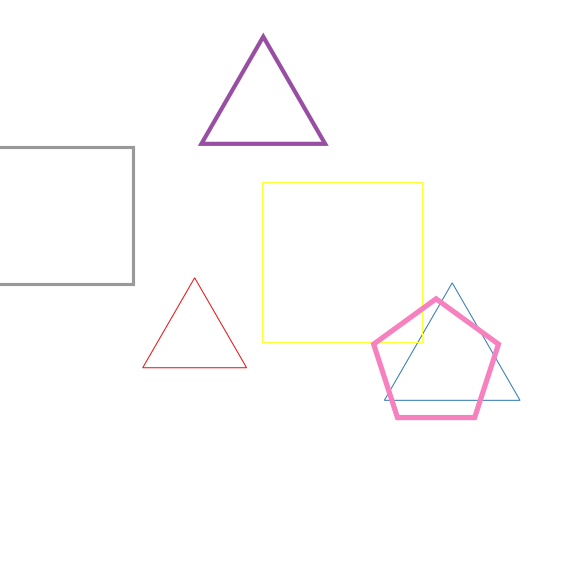[{"shape": "triangle", "thickness": 0.5, "radius": 0.52, "center": [0.337, 0.414]}, {"shape": "triangle", "thickness": 0.5, "radius": 0.68, "center": [0.783, 0.374]}, {"shape": "triangle", "thickness": 2, "radius": 0.62, "center": [0.456, 0.812]}, {"shape": "square", "thickness": 0.5, "radius": 0.69, "center": [0.592, 0.546]}, {"shape": "pentagon", "thickness": 2.5, "radius": 0.57, "center": [0.755, 0.368]}, {"shape": "square", "thickness": 1.5, "radius": 0.59, "center": [0.112, 0.626]}]